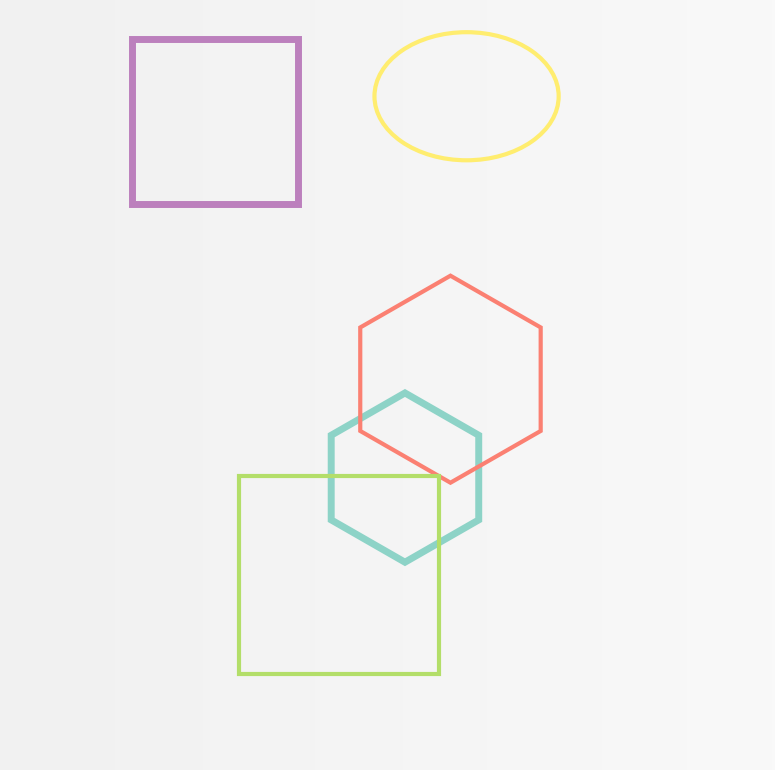[{"shape": "hexagon", "thickness": 2.5, "radius": 0.55, "center": [0.523, 0.38]}, {"shape": "hexagon", "thickness": 1.5, "radius": 0.67, "center": [0.581, 0.508]}, {"shape": "square", "thickness": 1.5, "radius": 0.65, "center": [0.437, 0.253]}, {"shape": "square", "thickness": 2.5, "radius": 0.54, "center": [0.277, 0.842]}, {"shape": "oval", "thickness": 1.5, "radius": 0.59, "center": [0.602, 0.875]}]